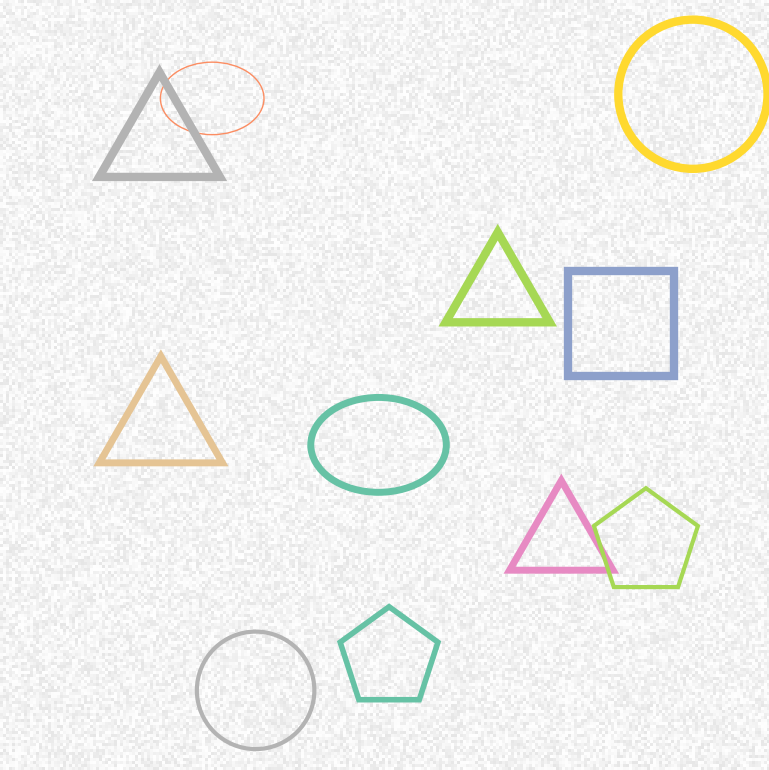[{"shape": "pentagon", "thickness": 2, "radius": 0.33, "center": [0.505, 0.145]}, {"shape": "oval", "thickness": 2.5, "radius": 0.44, "center": [0.492, 0.422]}, {"shape": "oval", "thickness": 0.5, "radius": 0.34, "center": [0.276, 0.872]}, {"shape": "square", "thickness": 3, "radius": 0.34, "center": [0.807, 0.58]}, {"shape": "triangle", "thickness": 2.5, "radius": 0.39, "center": [0.729, 0.298]}, {"shape": "triangle", "thickness": 3, "radius": 0.39, "center": [0.646, 0.62]}, {"shape": "pentagon", "thickness": 1.5, "radius": 0.36, "center": [0.839, 0.295]}, {"shape": "circle", "thickness": 3, "radius": 0.48, "center": [0.9, 0.878]}, {"shape": "triangle", "thickness": 2.5, "radius": 0.46, "center": [0.209, 0.445]}, {"shape": "circle", "thickness": 1.5, "radius": 0.38, "center": [0.332, 0.103]}, {"shape": "triangle", "thickness": 3, "radius": 0.45, "center": [0.207, 0.816]}]